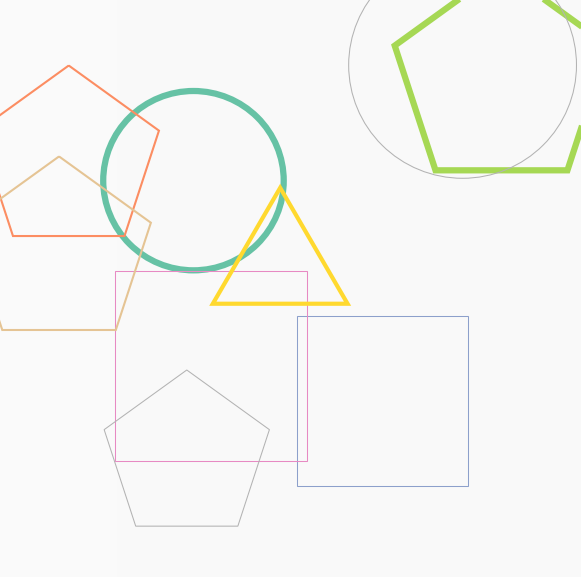[{"shape": "circle", "thickness": 3, "radius": 0.78, "center": [0.333, 0.686]}, {"shape": "pentagon", "thickness": 1, "radius": 0.82, "center": [0.118, 0.722]}, {"shape": "square", "thickness": 0.5, "radius": 0.74, "center": [0.658, 0.305]}, {"shape": "square", "thickness": 0.5, "radius": 0.82, "center": [0.363, 0.366]}, {"shape": "pentagon", "thickness": 3, "radius": 0.97, "center": [0.863, 0.86]}, {"shape": "triangle", "thickness": 2, "radius": 0.67, "center": [0.482, 0.54]}, {"shape": "pentagon", "thickness": 1, "radius": 0.83, "center": [0.102, 0.562]}, {"shape": "circle", "thickness": 0.5, "radius": 0.98, "center": [0.796, 0.886]}, {"shape": "pentagon", "thickness": 0.5, "radius": 0.75, "center": [0.321, 0.209]}]